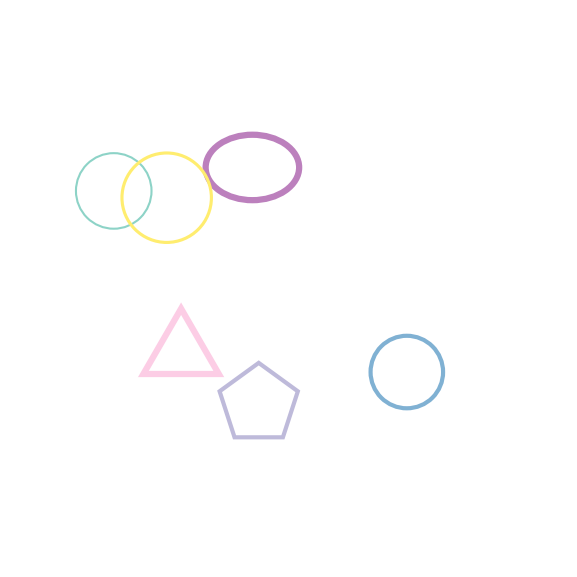[{"shape": "circle", "thickness": 1, "radius": 0.33, "center": [0.197, 0.669]}, {"shape": "pentagon", "thickness": 2, "radius": 0.36, "center": [0.448, 0.3]}, {"shape": "circle", "thickness": 2, "radius": 0.31, "center": [0.704, 0.355]}, {"shape": "triangle", "thickness": 3, "radius": 0.38, "center": [0.314, 0.389]}, {"shape": "oval", "thickness": 3, "radius": 0.4, "center": [0.437, 0.709]}, {"shape": "circle", "thickness": 1.5, "radius": 0.39, "center": [0.289, 0.657]}]